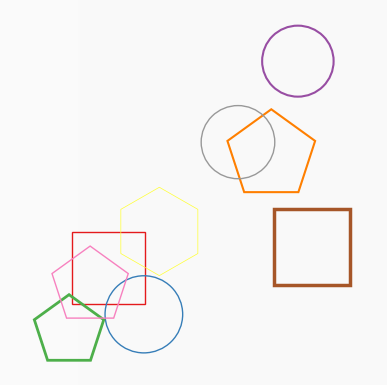[{"shape": "square", "thickness": 1, "radius": 0.47, "center": [0.28, 0.304]}, {"shape": "circle", "thickness": 1, "radius": 0.5, "center": [0.371, 0.184]}, {"shape": "pentagon", "thickness": 2, "radius": 0.47, "center": [0.178, 0.14]}, {"shape": "circle", "thickness": 1.5, "radius": 0.46, "center": [0.769, 0.841]}, {"shape": "pentagon", "thickness": 1.5, "radius": 0.59, "center": [0.7, 0.597]}, {"shape": "hexagon", "thickness": 0.5, "radius": 0.57, "center": [0.411, 0.399]}, {"shape": "square", "thickness": 2.5, "radius": 0.49, "center": [0.806, 0.358]}, {"shape": "pentagon", "thickness": 1, "radius": 0.52, "center": [0.233, 0.257]}, {"shape": "circle", "thickness": 1, "radius": 0.47, "center": [0.614, 0.631]}]